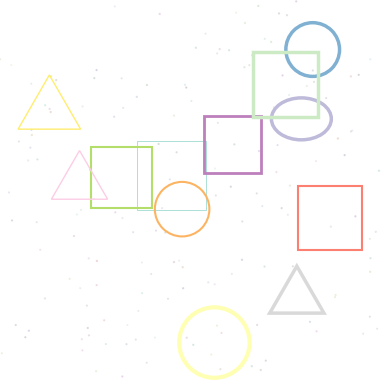[{"shape": "square", "thickness": 0.5, "radius": 0.45, "center": [0.446, 0.544]}, {"shape": "circle", "thickness": 3, "radius": 0.46, "center": [0.557, 0.11]}, {"shape": "oval", "thickness": 2.5, "radius": 0.39, "center": [0.783, 0.691]}, {"shape": "square", "thickness": 1.5, "radius": 0.42, "center": [0.857, 0.434]}, {"shape": "circle", "thickness": 2.5, "radius": 0.35, "center": [0.812, 0.871]}, {"shape": "circle", "thickness": 1.5, "radius": 0.35, "center": [0.473, 0.457]}, {"shape": "square", "thickness": 1.5, "radius": 0.4, "center": [0.315, 0.539]}, {"shape": "triangle", "thickness": 1, "radius": 0.42, "center": [0.207, 0.525]}, {"shape": "triangle", "thickness": 2.5, "radius": 0.41, "center": [0.771, 0.227]}, {"shape": "square", "thickness": 2, "radius": 0.37, "center": [0.605, 0.625]}, {"shape": "square", "thickness": 2.5, "radius": 0.42, "center": [0.74, 0.78]}, {"shape": "triangle", "thickness": 1, "radius": 0.47, "center": [0.128, 0.711]}]